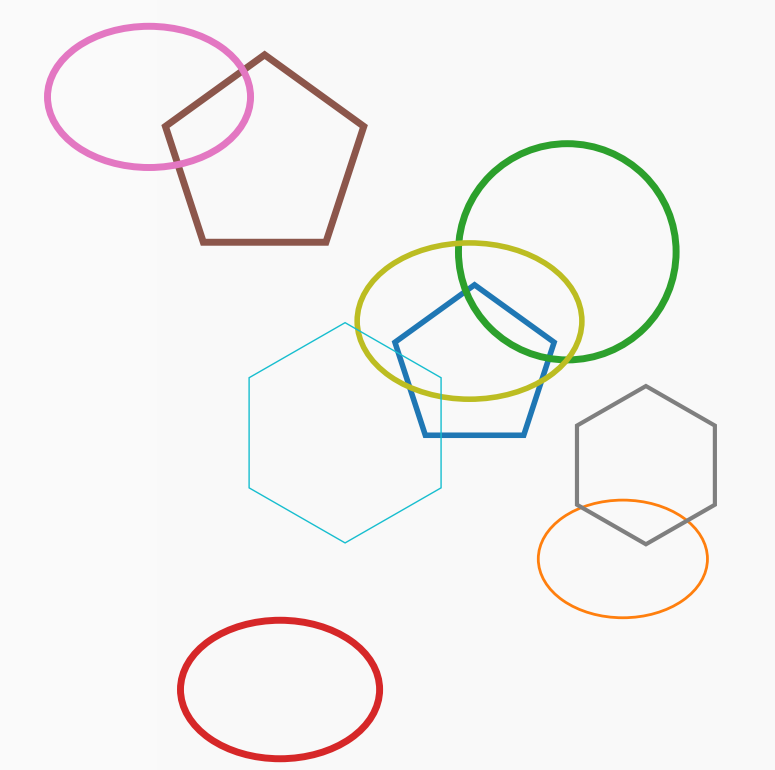[{"shape": "pentagon", "thickness": 2, "radius": 0.54, "center": [0.612, 0.522]}, {"shape": "oval", "thickness": 1, "radius": 0.55, "center": [0.804, 0.274]}, {"shape": "circle", "thickness": 2.5, "radius": 0.7, "center": [0.732, 0.673]}, {"shape": "oval", "thickness": 2.5, "radius": 0.64, "center": [0.361, 0.105]}, {"shape": "pentagon", "thickness": 2.5, "radius": 0.67, "center": [0.341, 0.794]}, {"shape": "oval", "thickness": 2.5, "radius": 0.65, "center": [0.192, 0.874]}, {"shape": "hexagon", "thickness": 1.5, "radius": 0.51, "center": [0.833, 0.396]}, {"shape": "oval", "thickness": 2, "radius": 0.72, "center": [0.606, 0.583]}, {"shape": "hexagon", "thickness": 0.5, "radius": 0.72, "center": [0.445, 0.438]}]